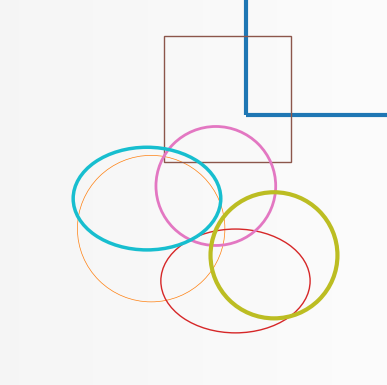[{"shape": "square", "thickness": 3, "radius": 0.93, "center": [0.82, 0.886]}, {"shape": "circle", "thickness": 0.5, "radius": 0.95, "center": [0.39, 0.406]}, {"shape": "oval", "thickness": 1, "radius": 0.96, "center": [0.608, 0.27]}, {"shape": "square", "thickness": 1, "radius": 0.82, "center": [0.588, 0.744]}, {"shape": "circle", "thickness": 2, "radius": 0.77, "center": [0.557, 0.517]}, {"shape": "circle", "thickness": 3, "radius": 0.82, "center": [0.707, 0.337]}, {"shape": "oval", "thickness": 2.5, "radius": 0.95, "center": [0.379, 0.484]}]